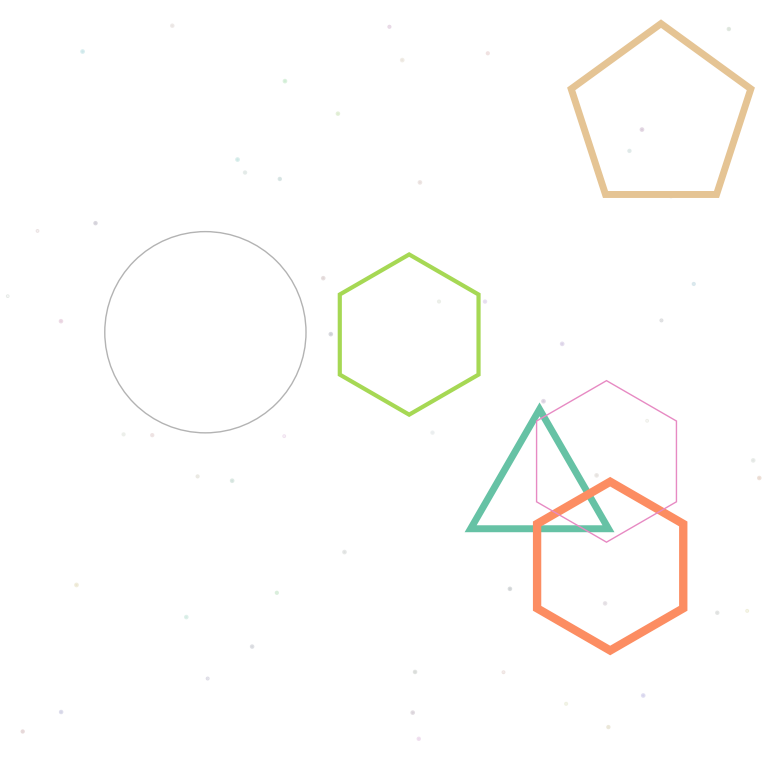[{"shape": "triangle", "thickness": 2.5, "radius": 0.52, "center": [0.701, 0.365]}, {"shape": "hexagon", "thickness": 3, "radius": 0.55, "center": [0.792, 0.265]}, {"shape": "hexagon", "thickness": 0.5, "radius": 0.52, "center": [0.788, 0.401]}, {"shape": "hexagon", "thickness": 1.5, "radius": 0.52, "center": [0.531, 0.566]}, {"shape": "pentagon", "thickness": 2.5, "radius": 0.61, "center": [0.858, 0.847]}, {"shape": "circle", "thickness": 0.5, "radius": 0.65, "center": [0.267, 0.569]}]